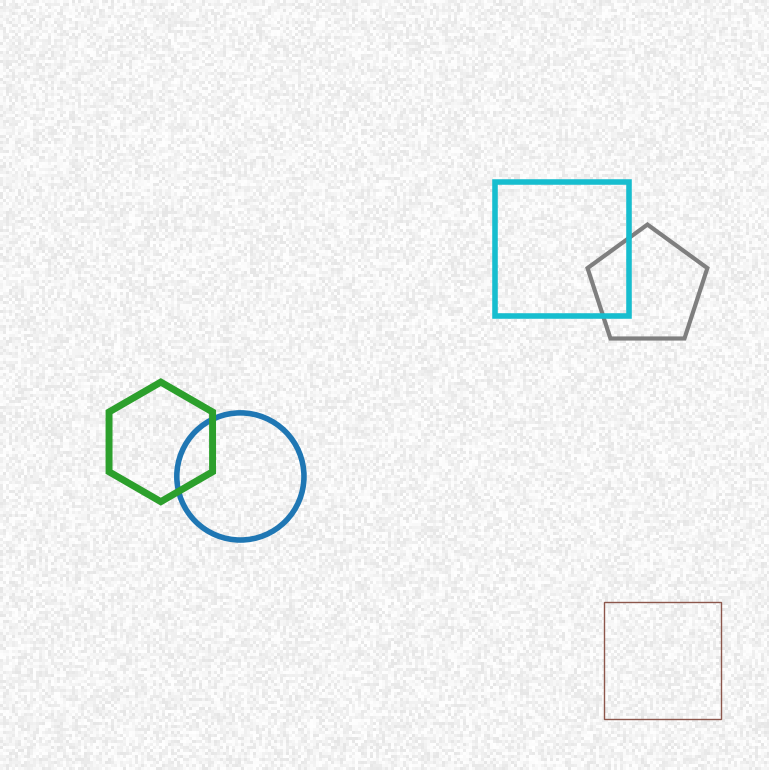[{"shape": "circle", "thickness": 2, "radius": 0.41, "center": [0.312, 0.381]}, {"shape": "hexagon", "thickness": 2.5, "radius": 0.39, "center": [0.209, 0.426]}, {"shape": "square", "thickness": 0.5, "radius": 0.38, "center": [0.86, 0.142]}, {"shape": "pentagon", "thickness": 1.5, "radius": 0.41, "center": [0.841, 0.627]}, {"shape": "square", "thickness": 2, "radius": 0.44, "center": [0.73, 0.676]}]